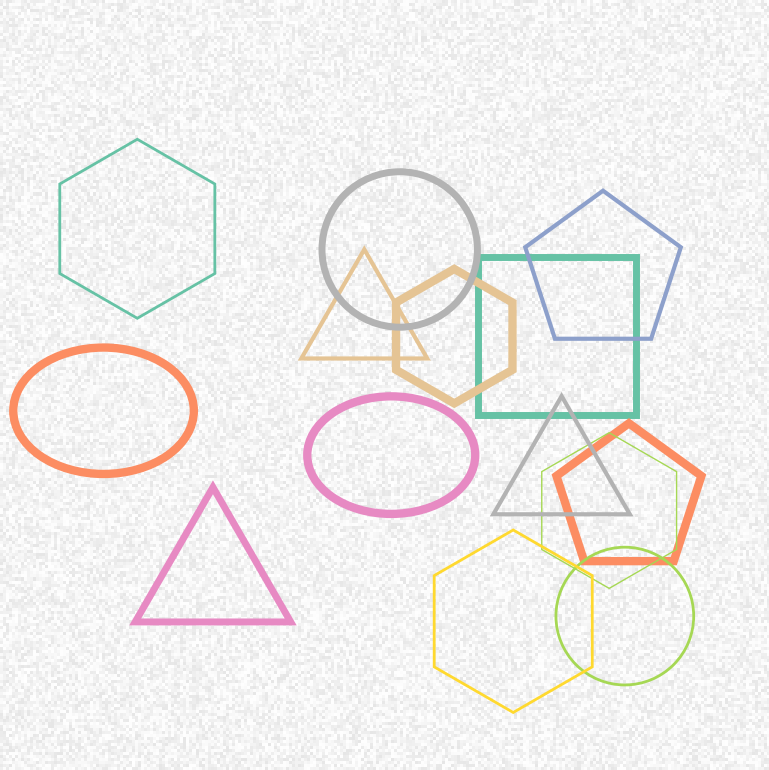[{"shape": "hexagon", "thickness": 1, "radius": 0.58, "center": [0.178, 0.703]}, {"shape": "square", "thickness": 2.5, "radius": 0.51, "center": [0.723, 0.564]}, {"shape": "oval", "thickness": 3, "radius": 0.59, "center": [0.134, 0.467]}, {"shape": "pentagon", "thickness": 3, "radius": 0.49, "center": [0.817, 0.351]}, {"shape": "pentagon", "thickness": 1.5, "radius": 0.53, "center": [0.783, 0.646]}, {"shape": "oval", "thickness": 3, "radius": 0.55, "center": [0.508, 0.409]}, {"shape": "triangle", "thickness": 2.5, "radius": 0.58, "center": [0.277, 0.251]}, {"shape": "circle", "thickness": 1, "radius": 0.45, "center": [0.811, 0.2]}, {"shape": "hexagon", "thickness": 0.5, "radius": 0.51, "center": [0.791, 0.337]}, {"shape": "hexagon", "thickness": 1, "radius": 0.59, "center": [0.667, 0.193]}, {"shape": "hexagon", "thickness": 3, "radius": 0.44, "center": [0.59, 0.563]}, {"shape": "triangle", "thickness": 1.5, "radius": 0.47, "center": [0.473, 0.582]}, {"shape": "circle", "thickness": 2.5, "radius": 0.5, "center": [0.519, 0.676]}, {"shape": "triangle", "thickness": 1.5, "radius": 0.51, "center": [0.729, 0.383]}]